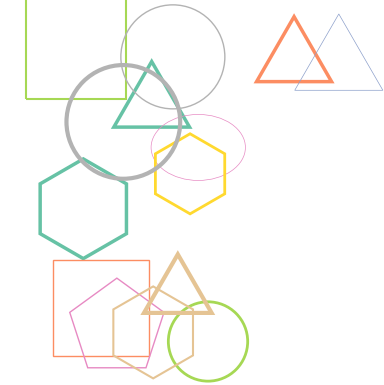[{"shape": "hexagon", "thickness": 2.5, "radius": 0.65, "center": [0.216, 0.458]}, {"shape": "triangle", "thickness": 2.5, "radius": 0.57, "center": [0.394, 0.727]}, {"shape": "square", "thickness": 1, "radius": 0.62, "center": [0.263, 0.2]}, {"shape": "triangle", "thickness": 2.5, "radius": 0.56, "center": [0.764, 0.844]}, {"shape": "triangle", "thickness": 0.5, "radius": 0.66, "center": [0.88, 0.832]}, {"shape": "pentagon", "thickness": 1, "radius": 0.64, "center": [0.304, 0.149]}, {"shape": "oval", "thickness": 0.5, "radius": 0.61, "center": [0.515, 0.617]}, {"shape": "square", "thickness": 1.5, "radius": 0.65, "center": [0.198, 0.873]}, {"shape": "circle", "thickness": 2, "radius": 0.52, "center": [0.54, 0.113]}, {"shape": "hexagon", "thickness": 2, "radius": 0.52, "center": [0.494, 0.549]}, {"shape": "hexagon", "thickness": 1.5, "radius": 0.6, "center": [0.398, 0.137]}, {"shape": "triangle", "thickness": 3, "radius": 0.51, "center": [0.462, 0.238]}, {"shape": "circle", "thickness": 3, "radius": 0.74, "center": [0.32, 0.683]}, {"shape": "circle", "thickness": 1, "radius": 0.68, "center": [0.449, 0.852]}]